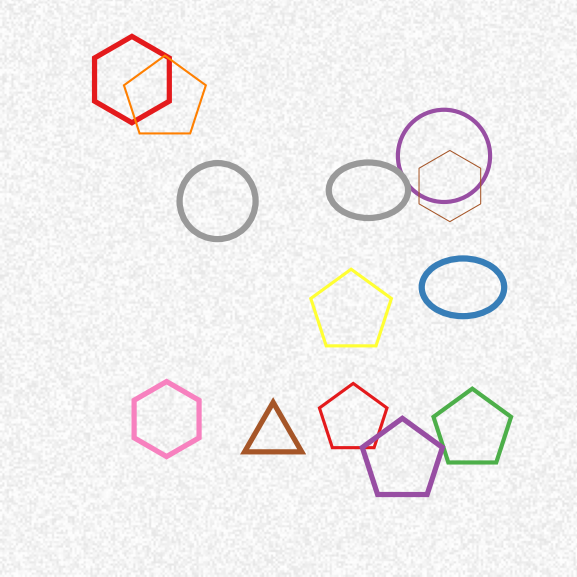[{"shape": "pentagon", "thickness": 1.5, "radius": 0.31, "center": [0.612, 0.274]}, {"shape": "hexagon", "thickness": 2.5, "radius": 0.37, "center": [0.228, 0.861]}, {"shape": "oval", "thickness": 3, "radius": 0.36, "center": [0.802, 0.502]}, {"shape": "pentagon", "thickness": 2, "radius": 0.35, "center": [0.818, 0.255]}, {"shape": "circle", "thickness": 2, "radius": 0.4, "center": [0.769, 0.729]}, {"shape": "pentagon", "thickness": 2.5, "radius": 0.36, "center": [0.697, 0.202]}, {"shape": "pentagon", "thickness": 1, "radius": 0.37, "center": [0.286, 0.828]}, {"shape": "pentagon", "thickness": 1.5, "radius": 0.37, "center": [0.608, 0.46]}, {"shape": "hexagon", "thickness": 0.5, "radius": 0.31, "center": [0.779, 0.677]}, {"shape": "triangle", "thickness": 2.5, "radius": 0.29, "center": [0.473, 0.245]}, {"shape": "hexagon", "thickness": 2.5, "radius": 0.32, "center": [0.288, 0.273]}, {"shape": "circle", "thickness": 3, "radius": 0.33, "center": [0.377, 0.651]}, {"shape": "oval", "thickness": 3, "radius": 0.34, "center": [0.638, 0.67]}]